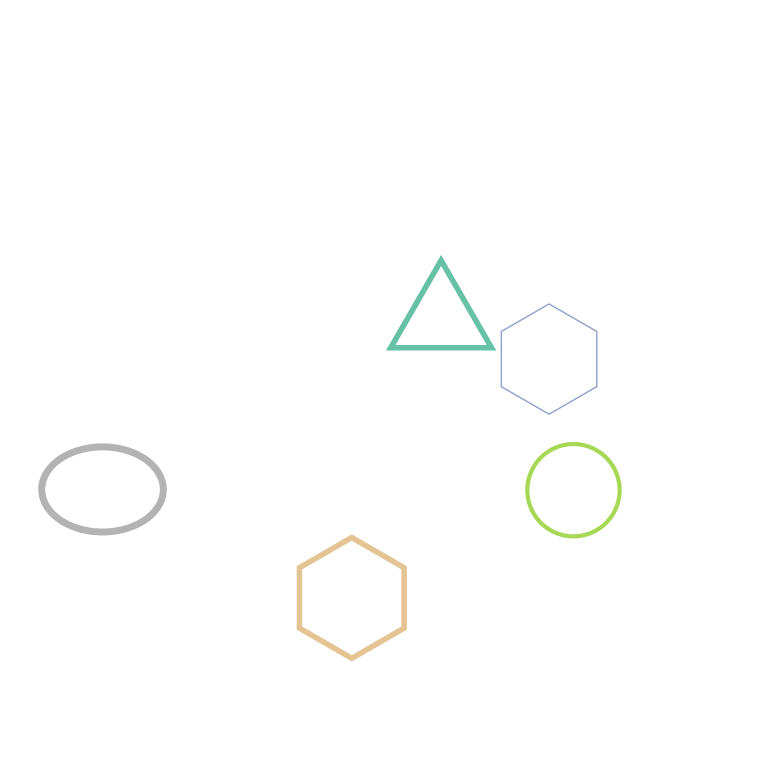[{"shape": "triangle", "thickness": 2, "radius": 0.38, "center": [0.573, 0.586]}, {"shape": "hexagon", "thickness": 0.5, "radius": 0.36, "center": [0.713, 0.534]}, {"shape": "circle", "thickness": 1.5, "radius": 0.3, "center": [0.745, 0.363]}, {"shape": "hexagon", "thickness": 2, "radius": 0.39, "center": [0.457, 0.223]}, {"shape": "oval", "thickness": 2.5, "radius": 0.39, "center": [0.133, 0.364]}]